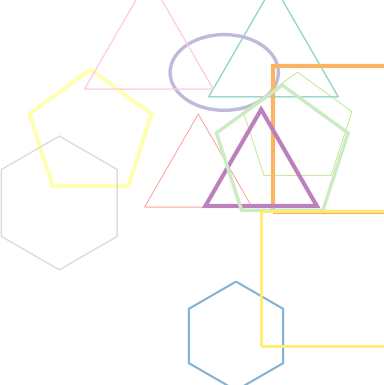[{"shape": "triangle", "thickness": 1, "radius": 0.97, "center": [0.71, 0.846]}, {"shape": "pentagon", "thickness": 3, "radius": 0.84, "center": [0.235, 0.652]}, {"shape": "oval", "thickness": 2.5, "radius": 0.7, "center": [0.582, 0.812]}, {"shape": "triangle", "thickness": 0.5, "radius": 0.81, "center": [0.515, 0.543]}, {"shape": "hexagon", "thickness": 1.5, "radius": 0.71, "center": [0.613, 0.127]}, {"shape": "square", "thickness": 3, "radius": 0.95, "center": [0.899, 0.639]}, {"shape": "pentagon", "thickness": 0.5, "radius": 0.74, "center": [0.773, 0.664]}, {"shape": "triangle", "thickness": 1, "radius": 0.96, "center": [0.387, 0.865]}, {"shape": "hexagon", "thickness": 1, "radius": 0.87, "center": [0.154, 0.473]}, {"shape": "triangle", "thickness": 3, "radius": 0.84, "center": [0.678, 0.549]}, {"shape": "pentagon", "thickness": 2.5, "radius": 0.9, "center": [0.733, 0.599]}, {"shape": "square", "thickness": 2, "radius": 0.87, "center": [0.853, 0.276]}]